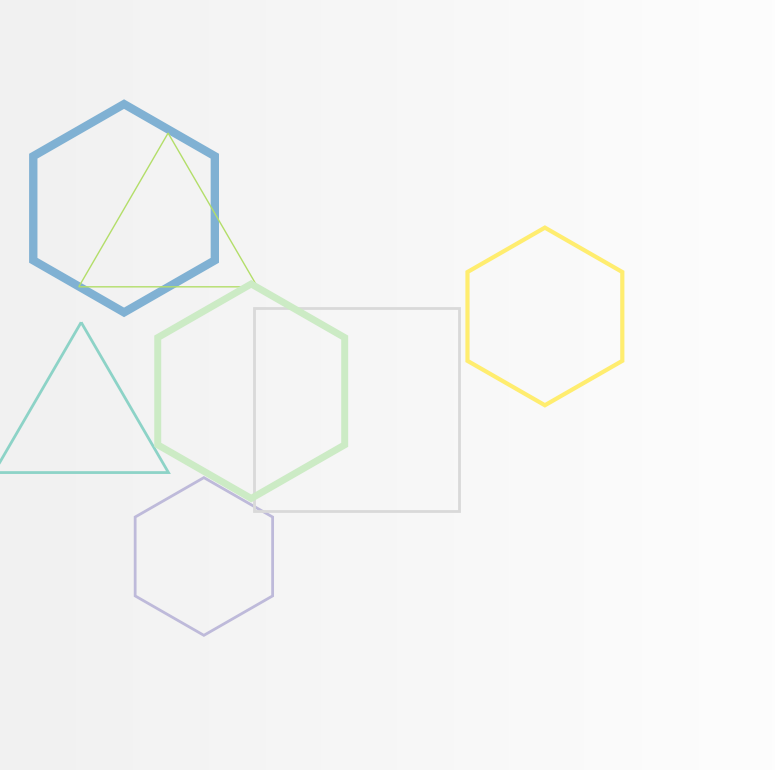[{"shape": "triangle", "thickness": 1, "radius": 0.65, "center": [0.105, 0.451]}, {"shape": "hexagon", "thickness": 1, "radius": 0.51, "center": [0.263, 0.277]}, {"shape": "hexagon", "thickness": 3, "radius": 0.68, "center": [0.16, 0.73]}, {"shape": "triangle", "thickness": 0.5, "radius": 0.67, "center": [0.217, 0.694]}, {"shape": "square", "thickness": 1, "radius": 0.66, "center": [0.46, 0.468]}, {"shape": "hexagon", "thickness": 2.5, "radius": 0.7, "center": [0.324, 0.492]}, {"shape": "hexagon", "thickness": 1.5, "radius": 0.58, "center": [0.703, 0.589]}]